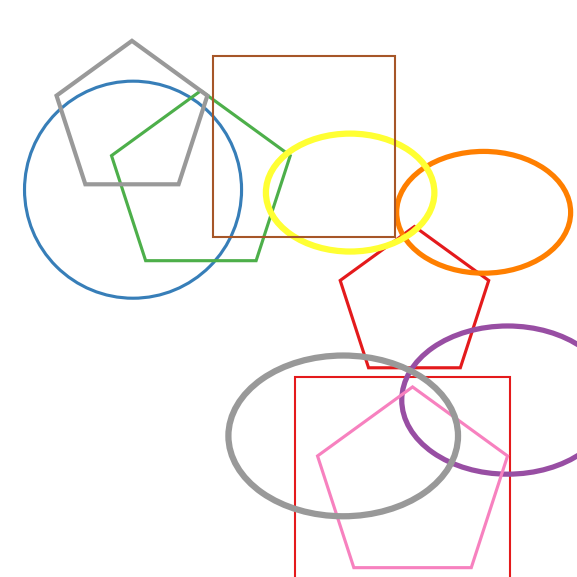[{"shape": "square", "thickness": 1, "radius": 0.93, "center": [0.697, 0.161]}, {"shape": "pentagon", "thickness": 1.5, "radius": 0.68, "center": [0.718, 0.472]}, {"shape": "circle", "thickness": 1.5, "radius": 0.94, "center": [0.23, 0.671]}, {"shape": "pentagon", "thickness": 1.5, "radius": 0.81, "center": [0.348, 0.679]}, {"shape": "oval", "thickness": 2.5, "radius": 0.92, "center": [0.879, 0.306]}, {"shape": "oval", "thickness": 2.5, "radius": 0.75, "center": [0.837, 0.632]}, {"shape": "oval", "thickness": 3, "radius": 0.73, "center": [0.606, 0.666]}, {"shape": "square", "thickness": 1, "radius": 0.79, "center": [0.527, 0.745]}, {"shape": "pentagon", "thickness": 1.5, "radius": 0.87, "center": [0.714, 0.156]}, {"shape": "oval", "thickness": 3, "radius": 0.99, "center": [0.594, 0.244]}, {"shape": "pentagon", "thickness": 2, "radius": 0.69, "center": [0.228, 0.791]}]